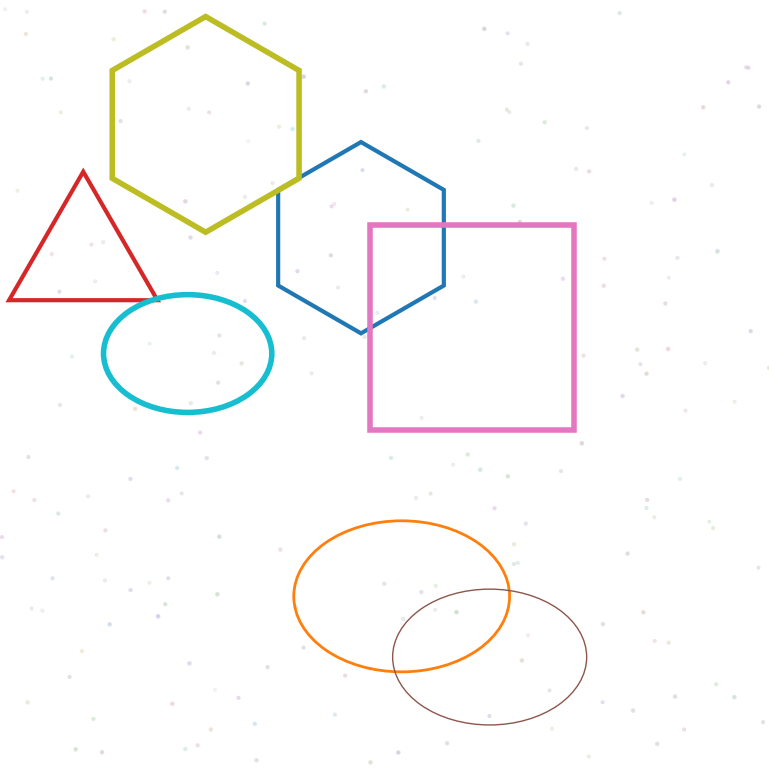[{"shape": "hexagon", "thickness": 1.5, "radius": 0.62, "center": [0.469, 0.691]}, {"shape": "oval", "thickness": 1, "radius": 0.7, "center": [0.522, 0.226]}, {"shape": "triangle", "thickness": 1.5, "radius": 0.56, "center": [0.108, 0.666]}, {"shape": "oval", "thickness": 0.5, "radius": 0.63, "center": [0.636, 0.147]}, {"shape": "square", "thickness": 2, "radius": 0.66, "center": [0.613, 0.575]}, {"shape": "hexagon", "thickness": 2, "radius": 0.7, "center": [0.267, 0.838]}, {"shape": "oval", "thickness": 2, "radius": 0.55, "center": [0.244, 0.541]}]